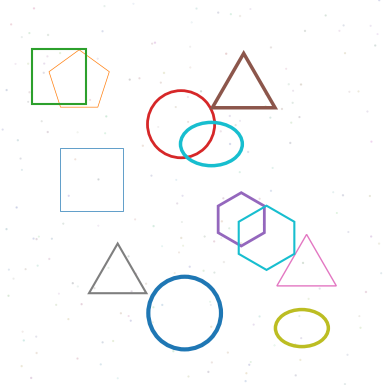[{"shape": "circle", "thickness": 3, "radius": 0.47, "center": [0.48, 0.187]}, {"shape": "square", "thickness": 0.5, "radius": 0.41, "center": [0.238, 0.534]}, {"shape": "pentagon", "thickness": 0.5, "radius": 0.41, "center": [0.206, 0.788]}, {"shape": "square", "thickness": 1.5, "radius": 0.35, "center": [0.153, 0.802]}, {"shape": "circle", "thickness": 2, "radius": 0.44, "center": [0.47, 0.677]}, {"shape": "hexagon", "thickness": 2, "radius": 0.35, "center": [0.627, 0.43]}, {"shape": "triangle", "thickness": 2.5, "radius": 0.47, "center": [0.633, 0.767]}, {"shape": "triangle", "thickness": 1, "radius": 0.45, "center": [0.796, 0.302]}, {"shape": "triangle", "thickness": 1.5, "radius": 0.43, "center": [0.306, 0.281]}, {"shape": "oval", "thickness": 2.5, "radius": 0.34, "center": [0.784, 0.148]}, {"shape": "hexagon", "thickness": 1.5, "radius": 0.42, "center": [0.692, 0.382]}, {"shape": "oval", "thickness": 2.5, "radius": 0.4, "center": [0.549, 0.626]}]